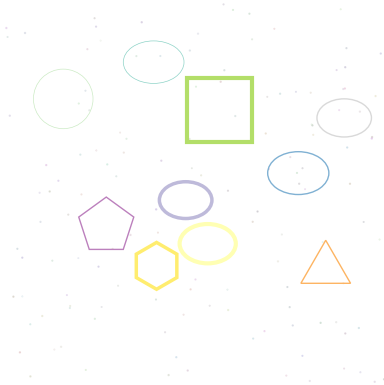[{"shape": "oval", "thickness": 0.5, "radius": 0.39, "center": [0.399, 0.839]}, {"shape": "oval", "thickness": 3, "radius": 0.36, "center": [0.539, 0.367]}, {"shape": "oval", "thickness": 2.5, "radius": 0.34, "center": [0.482, 0.48]}, {"shape": "oval", "thickness": 1, "radius": 0.4, "center": [0.775, 0.55]}, {"shape": "triangle", "thickness": 1, "radius": 0.37, "center": [0.846, 0.301]}, {"shape": "square", "thickness": 3, "radius": 0.42, "center": [0.569, 0.715]}, {"shape": "oval", "thickness": 1, "radius": 0.35, "center": [0.894, 0.694]}, {"shape": "pentagon", "thickness": 1, "radius": 0.38, "center": [0.276, 0.413]}, {"shape": "circle", "thickness": 0.5, "radius": 0.39, "center": [0.164, 0.743]}, {"shape": "hexagon", "thickness": 2.5, "radius": 0.3, "center": [0.407, 0.309]}]